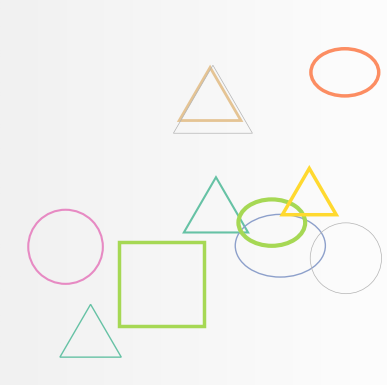[{"shape": "triangle", "thickness": 1, "radius": 0.46, "center": [0.234, 0.118]}, {"shape": "triangle", "thickness": 1.5, "radius": 0.48, "center": [0.557, 0.444]}, {"shape": "oval", "thickness": 2.5, "radius": 0.44, "center": [0.89, 0.812]}, {"shape": "oval", "thickness": 1, "radius": 0.58, "center": [0.723, 0.362]}, {"shape": "circle", "thickness": 1.5, "radius": 0.48, "center": [0.169, 0.359]}, {"shape": "oval", "thickness": 3, "radius": 0.43, "center": [0.701, 0.422]}, {"shape": "square", "thickness": 2.5, "radius": 0.55, "center": [0.416, 0.262]}, {"shape": "triangle", "thickness": 2.5, "radius": 0.4, "center": [0.798, 0.482]}, {"shape": "triangle", "thickness": 2, "radius": 0.46, "center": [0.542, 0.733]}, {"shape": "triangle", "thickness": 0.5, "radius": 0.59, "center": [0.549, 0.713]}, {"shape": "circle", "thickness": 0.5, "radius": 0.46, "center": [0.893, 0.329]}]